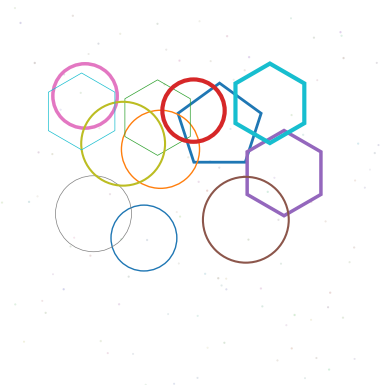[{"shape": "pentagon", "thickness": 2, "radius": 0.57, "center": [0.57, 0.671]}, {"shape": "circle", "thickness": 1, "radius": 0.43, "center": [0.374, 0.382]}, {"shape": "circle", "thickness": 1, "radius": 0.51, "center": [0.417, 0.612]}, {"shape": "hexagon", "thickness": 0.5, "radius": 0.49, "center": [0.409, 0.694]}, {"shape": "circle", "thickness": 3, "radius": 0.4, "center": [0.503, 0.713]}, {"shape": "hexagon", "thickness": 2.5, "radius": 0.55, "center": [0.738, 0.55]}, {"shape": "circle", "thickness": 1.5, "radius": 0.56, "center": [0.639, 0.429]}, {"shape": "circle", "thickness": 2.5, "radius": 0.42, "center": [0.221, 0.751]}, {"shape": "circle", "thickness": 0.5, "radius": 0.49, "center": [0.243, 0.445]}, {"shape": "circle", "thickness": 1.5, "radius": 0.54, "center": [0.32, 0.627]}, {"shape": "hexagon", "thickness": 3, "radius": 0.52, "center": [0.701, 0.732]}, {"shape": "hexagon", "thickness": 0.5, "radius": 0.5, "center": [0.212, 0.711]}]